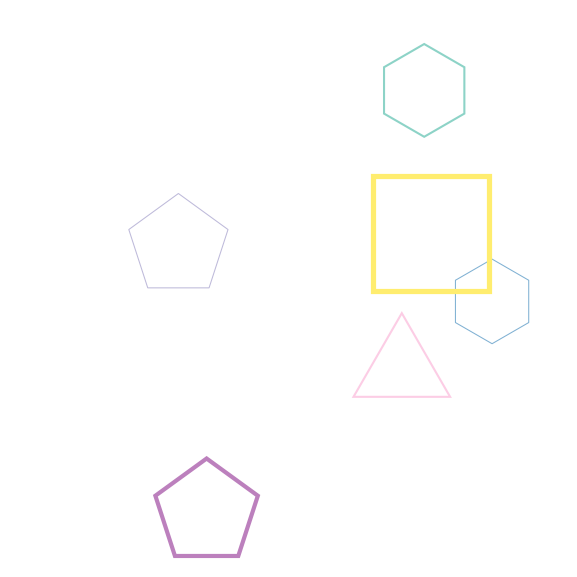[{"shape": "hexagon", "thickness": 1, "radius": 0.4, "center": [0.735, 0.843]}, {"shape": "pentagon", "thickness": 0.5, "radius": 0.45, "center": [0.309, 0.574]}, {"shape": "hexagon", "thickness": 0.5, "radius": 0.37, "center": [0.852, 0.477]}, {"shape": "triangle", "thickness": 1, "radius": 0.48, "center": [0.696, 0.36]}, {"shape": "pentagon", "thickness": 2, "radius": 0.47, "center": [0.358, 0.112]}, {"shape": "square", "thickness": 2.5, "radius": 0.5, "center": [0.747, 0.594]}]